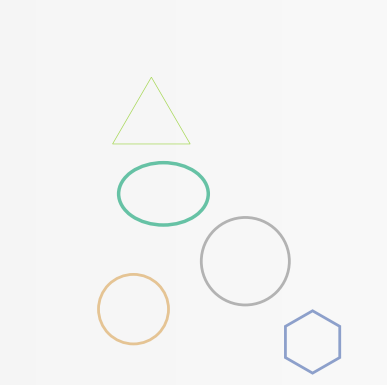[{"shape": "oval", "thickness": 2.5, "radius": 0.58, "center": [0.422, 0.497]}, {"shape": "hexagon", "thickness": 2, "radius": 0.4, "center": [0.807, 0.112]}, {"shape": "triangle", "thickness": 0.5, "radius": 0.58, "center": [0.391, 0.684]}, {"shape": "circle", "thickness": 2, "radius": 0.45, "center": [0.345, 0.197]}, {"shape": "circle", "thickness": 2, "radius": 0.57, "center": [0.633, 0.322]}]